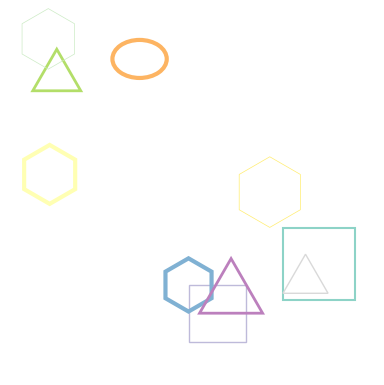[{"shape": "square", "thickness": 1.5, "radius": 0.47, "center": [0.828, 0.315]}, {"shape": "hexagon", "thickness": 3, "radius": 0.38, "center": [0.129, 0.547]}, {"shape": "square", "thickness": 1, "radius": 0.37, "center": [0.564, 0.186]}, {"shape": "hexagon", "thickness": 3, "radius": 0.35, "center": [0.49, 0.26]}, {"shape": "oval", "thickness": 3, "radius": 0.35, "center": [0.363, 0.847]}, {"shape": "triangle", "thickness": 2, "radius": 0.36, "center": [0.147, 0.8]}, {"shape": "triangle", "thickness": 1, "radius": 0.34, "center": [0.794, 0.272]}, {"shape": "triangle", "thickness": 2, "radius": 0.47, "center": [0.6, 0.234]}, {"shape": "hexagon", "thickness": 0.5, "radius": 0.39, "center": [0.125, 0.899]}, {"shape": "hexagon", "thickness": 0.5, "radius": 0.46, "center": [0.701, 0.501]}]